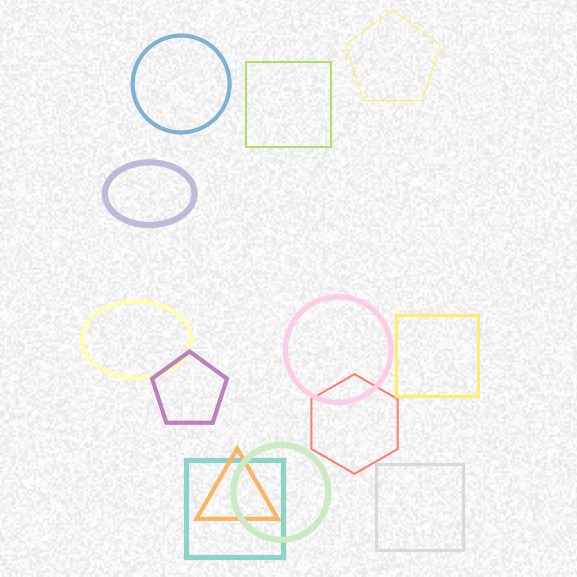[{"shape": "square", "thickness": 2.5, "radius": 0.42, "center": [0.406, 0.119]}, {"shape": "oval", "thickness": 2, "radius": 0.47, "center": [0.237, 0.411]}, {"shape": "oval", "thickness": 3, "radius": 0.39, "center": [0.259, 0.664]}, {"shape": "hexagon", "thickness": 1, "radius": 0.43, "center": [0.614, 0.265]}, {"shape": "circle", "thickness": 2, "radius": 0.42, "center": [0.314, 0.854]}, {"shape": "triangle", "thickness": 2, "radius": 0.41, "center": [0.411, 0.141]}, {"shape": "square", "thickness": 1, "radius": 0.37, "center": [0.499, 0.819]}, {"shape": "circle", "thickness": 2.5, "radius": 0.46, "center": [0.586, 0.394]}, {"shape": "square", "thickness": 1.5, "radius": 0.37, "center": [0.727, 0.121]}, {"shape": "pentagon", "thickness": 2, "radius": 0.34, "center": [0.328, 0.322]}, {"shape": "circle", "thickness": 3, "radius": 0.41, "center": [0.486, 0.147]}, {"shape": "pentagon", "thickness": 0.5, "radius": 0.43, "center": [0.68, 0.895]}, {"shape": "square", "thickness": 1.5, "radius": 0.35, "center": [0.757, 0.383]}]